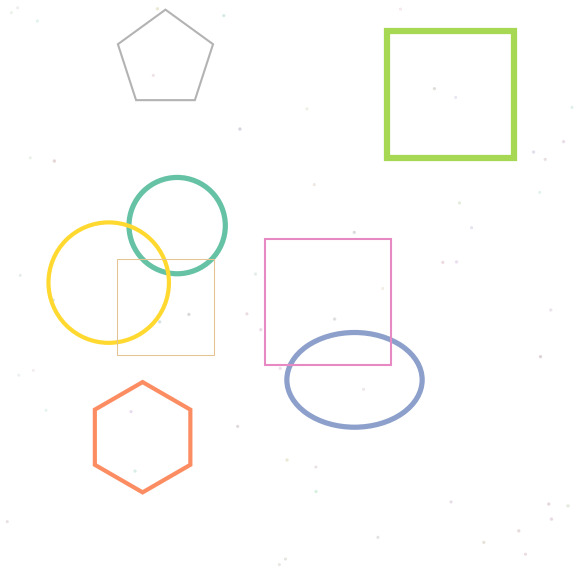[{"shape": "circle", "thickness": 2.5, "radius": 0.42, "center": [0.307, 0.608]}, {"shape": "hexagon", "thickness": 2, "radius": 0.48, "center": [0.247, 0.242]}, {"shape": "oval", "thickness": 2.5, "radius": 0.59, "center": [0.614, 0.341]}, {"shape": "square", "thickness": 1, "radius": 0.55, "center": [0.568, 0.476]}, {"shape": "square", "thickness": 3, "radius": 0.55, "center": [0.781, 0.835]}, {"shape": "circle", "thickness": 2, "radius": 0.52, "center": [0.188, 0.51]}, {"shape": "square", "thickness": 0.5, "radius": 0.42, "center": [0.286, 0.467]}, {"shape": "pentagon", "thickness": 1, "radius": 0.43, "center": [0.287, 0.896]}]